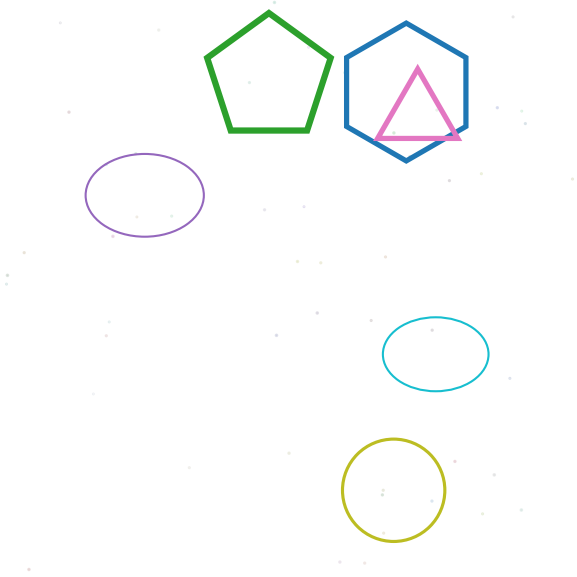[{"shape": "hexagon", "thickness": 2.5, "radius": 0.6, "center": [0.703, 0.84]}, {"shape": "pentagon", "thickness": 3, "radius": 0.56, "center": [0.466, 0.864]}, {"shape": "oval", "thickness": 1, "radius": 0.51, "center": [0.251, 0.661]}, {"shape": "triangle", "thickness": 2.5, "radius": 0.4, "center": [0.723, 0.799]}, {"shape": "circle", "thickness": 1.5, "radius": 0.44, "center": [0.682, 0.15]}, {"shape": "oval", "thickness": 1, "radius": 0.46, "center": [0.754, 0.386]}]